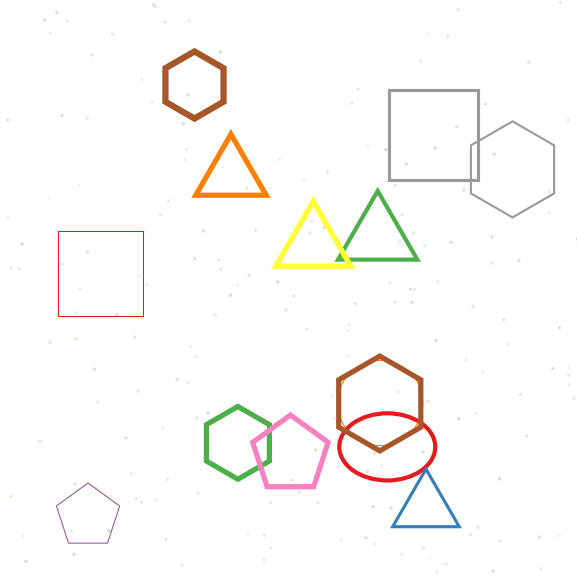[{"shape": "square", "thickness": 0.5, "radius": 0.37, "center": [0.174, 0.526]}, {"shape": "oval", "thickness": 2, "radius": 0.42, "center": [0.671, 0.225]}, {"shape": "triangle", "thickness": 1.5, "radius": 0.33, "center": [0.738, 0.12]}, {"shape": "hexagon", "thickness": 2.5, "radius": 0.31, "center": [0.412, 0.232]}, {"shape": "triangle", "thickness": 2, "radius": 0.4, "center": [0.654, 0.589]}, {"shape": "pentagon", "thickness": 0.5, "radius": 0.29, "center": [0.152, 0.105]}, {"shape": "triangle", "thickness": 2.5, "radius": 0.35, "center": [0.4, 0.696]}, {"shape": "circle", "thickness": 0.5, "radius": 0.37, "center": [0.658, 0.301]}, {"shape": "triangle", "thickness": 2.5, "radius": 0.37, "center": [0.543, 0.576]}, {"shape": "hexagon", "thickness": 3, "radius": 0.29, "center": [0.337, 0.852]}, {"shape": "hexagon", "thickness": 2.5, "radius": 0.41, "center": [0.658, 0.3]}, {"shape": "pentagon", "thickness": 2.5, "radius": 0.34, "center": [0.503, 0.212]}, {"shape": "square", "thickness": 1.5, "radius": 0.39, "center": [0.751, 0.765]}, {"shape": "hexagon", "thickness": 1, "radius": 0.42, "center": [0.887, 0.706]}]